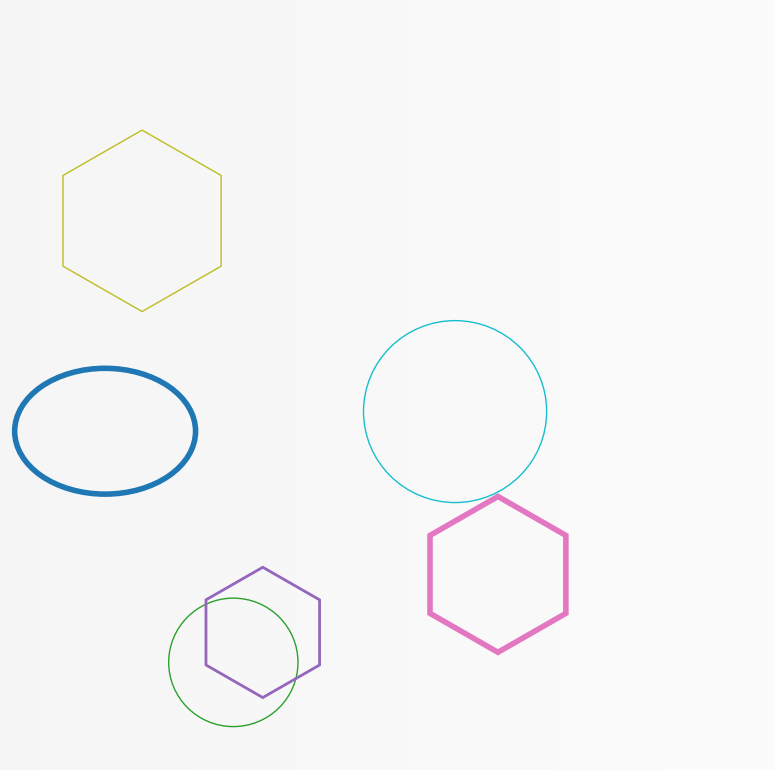[{"shape": "oval", "thickness": 2, "radius": 0.58, "center": [0.136, 0.44]}, {"shape": "circle", "thickness": 0.5, "radius": 0.42, "center": [0.301, 0.14]}, {"shape": "hexagon", "thickness": 1, "radius": 0.42, "center": [0.339, 0.179]}, {"shape": "hexagon", "thickness": 2, "radius": 0.51, "center": [0.642, 0.254]}, {"shape": "hexagon", "thickness": 0.5, "radius": 0.59, "center": [0.183, 0.713]}, {"shape": "circle", "thickness": 0.5, "radius": 0.59, "center": [0.587, 0.465]}]